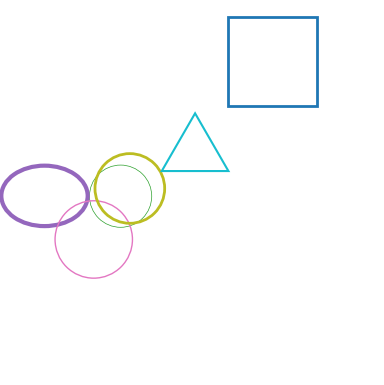[{"shape": "square", "thickness": 2, "radius": 0.58, "center": [0.708, 0.841]}, {"shape": "circle", "thickness": 0.5, "radius": 0.4, "center": [0.313, 0.49]}, {"shape": "oval", "thickness": 3, "radius": 0.56, "center": [0.116, 0.491]}, {"shape": "circle", "thickness": 1, "radius": 0.5, "center": [0.244, 0.378]}, {"shape": "circle", "thickness": 2, "radius": 0.45, "center": [0.337, 0.51]}, {"shape": "triangle", "thickness": 1.5, "radius": 0.5, "center": [0.507, 0.606]}]